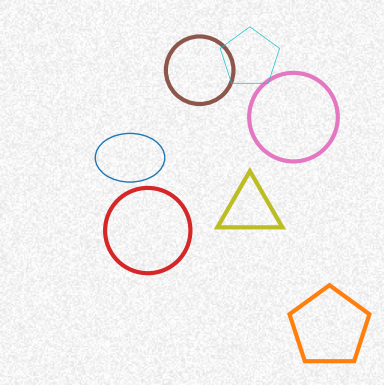[{"shape": "oval", "thickness": 1, "radius": 0.45, "center": [0.338, 0.59]}, {"shape": "pentagon", "thickness": 3, "radius": 0.55, "center": [0.856, 0.15]}, {"shape": "circle", "thickness": 3, "radius": 0.55, "center": [0.384, 0.401]}, {"shape": "circle", "thickness": 3, "radius": 0.44, "center": [0.519, 0.818]}, {"shape": "circle", "thickness": 3, "radius": 0.58, "center": [0.762, 0.696]}, {"shape": "triangle", "thickness": 3, "radius": 0.49, "center": [0.649, 0.458]}, {"shape": "pentagon", "thickness": 0.5, "radius": 0.41, "center": [0.649, 0.849]}]